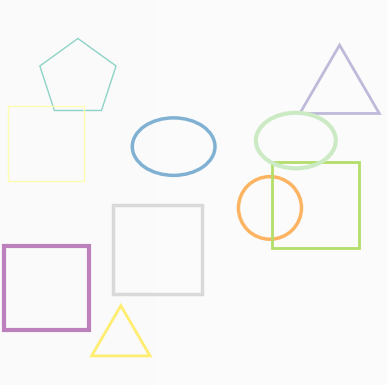[{"shape": "pentagon", "thickness": 1, "radius": 0.52, "center": [0.201, 0.797]}, {"shape": "square", "thickness": 1, "radius": 0.49, "center": [0.119, 0.626]}, {"shape": "triangle", "thickness": 2, "radius": 0.59, "center": [0.876, 0.764]}, {"shape": "oval", "thickness": 2.5, "radius": 0.53, "center": [0.448, 0.619]}, {"shape": "circle", "thickness": 2.5, "radius": 0.41, "center": [0.697, 0.46]}, {"shape": "square", "thickness": 2, "radius": 0.56, "center": [0.815, 0.467]}, {"shape": "square", "thickness": 2.5, "radius": 0.58, "center": [0.406, 0.352]}, {"shape": "square", "thickness": 3, "radius": 0.55, "center": [0.12, 0.252]}, {"shape": "oval", "thickness": 3, "radius": 0.52, "center": [0.763, 0.635]}, {"shape": "triangle", "thickness": 2, "radius": 0.43, "center": [0.312, 0.119]}]